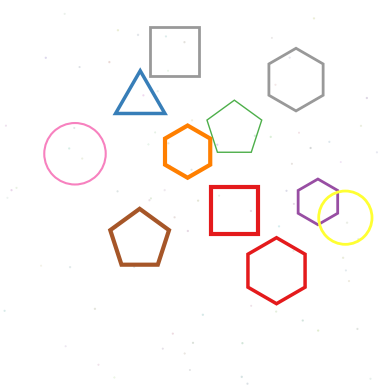[{"shape": "square", "thickness": 3, "radius": 0.3, "center": [0.61, 0.454]}, {"shape": "hexagon", "thickness": 2.5, "radius": 0.43, "center": [0.718, 0.297]}, {"shape": "triangle", "thickness": 2.5, "radius": 0.37, "center": [0.364, 0.742]}, {"shape": "pentagon", "thickness": 1, "radius": 0.37, "center": [0.609, 0.665]}, {"shape": "hexagon", "thickness": 2, "radius": 0.3, "center": [0.826, 0.476]}, {"shape": "hexagon", "thickness": 3, "radius": 0.34, "center": [0.487, 0.606]}, {"shape": "circle", "thickness": 2, "radius": 0.35, "center": [0.897, 0.435]}, {"shape": "pentagon", "thickness": 3, "radius": 0.4, "center": [0.363, 0.377]}, {"shape": "circle", "thickness": 1.5, "radius": 0.4, "center": [0.195, 0.601]}, {"shape": "hexagon", "thickness": 2, "radius": 0.41, "center": [0.769, 0.793]}, {"shape": "square", "thickness": 2, "radius": 0.31, "center": [0.453, 0.866]}]